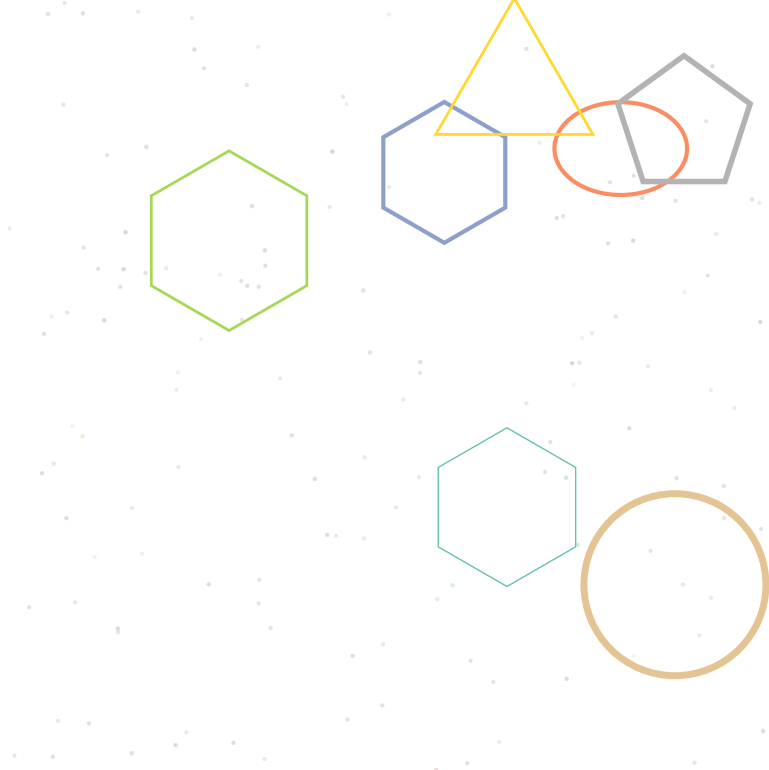[{"shape": "hexagon", "thickness": 0.5, "radius": 0.52, "center": [0.658, 0.341]}, {"shape": "oval", "thickness": 1.5, "radius": 0.43, "center": [0.806, 0.807]}, {"shape": "hexagon", "thickness": 1.5, "radius": 0.46, "center": [0.577, 0.776]}, {"shape": "hexagon", "thickness": 1, "radius": 0.58, "center": [0.297, 0.687]}, {"shape": "triangle", "thickness": 1, "radius": 0.59, "center": [0.668, 0.884]}, {"shape": "circle", "thickness": 2.5, "radius": 0.59, "center": [0.877, 0.241]}, {"shape": "pentagon", "thickness": 2, "radius": 0.45, "center": [0.888, 0.837]}]